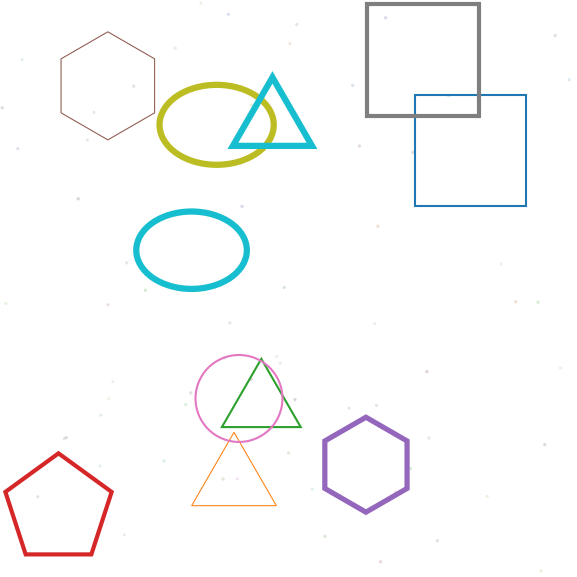[{"shape": "square", "thickness": 1, "radius": 0.48, "center": [0.815, 0.739]}, {"shape": "triangle", "thickness": 0.5, "radius": 0.42, "center": [0.405, 0.166]}, {"shape": "triangle", "thickness": 1, "radius": 0.39, "center": [0.453, 0.299]}, {"shape": "pentagon", "thickness": 2, "radius": 0.48, "center": [0.101, 0.117]}, {"shape": "hexagon", "thickness": 2.5, "radius": 0.41, "center": [0.634, 0.194]}, {"shape": "hexagon", "thickness": 0.5, "radius": 0.47, "center": [0.187, 0.85]}, {"shape": "circle", "thickness": 1, "radius": 0.38, "center": [0.414, 0.309]}, {"shape": "square", "thickness": 2, "radius": 0.48, "center": [0.733, 0.895]}, {"shape": "oval", "thickness": 3, "radius": 0.49, "center": [0.375, 0.783]}, {"shape": "oval", "thickness": 3, "radius": 0.48, "center": [0.332, 0.566]}, {"shape": "triangle", "thickness": 3, "radius": 0.4, "center": [0.472, 0.786]}]